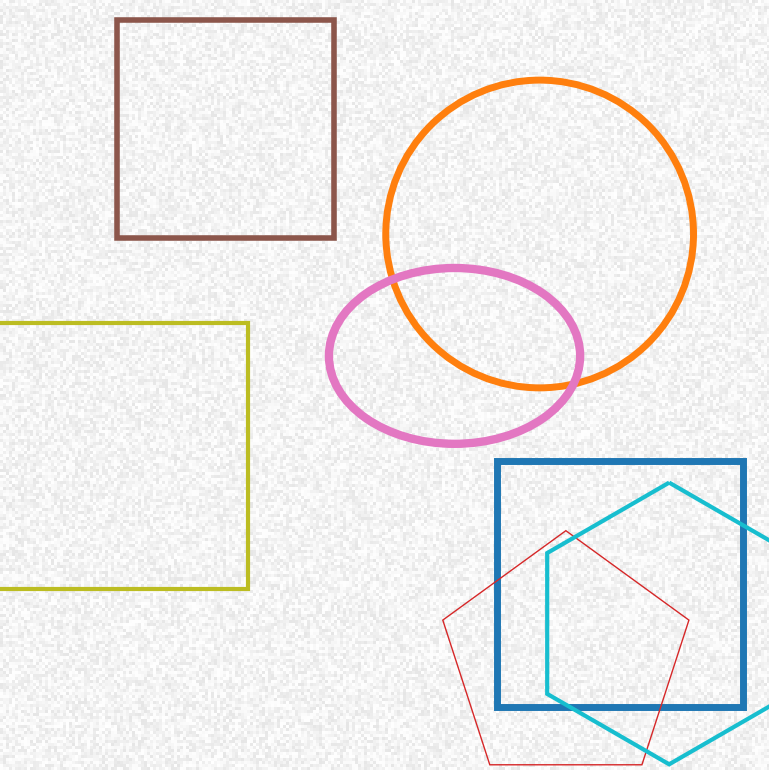[{"shape": "square", "thickness": 2.5, "radius": 0.8, "center": [0.805, 0.241]}, {"shape": "circle", "thickness": 2.5, "radius": 1.0, "center": [0.701, 0.696]}, {"shape": "pentagon", "thickness": 0.5, "radius": 0.84, "center": [0.735, 0.143]}, {"shape": "square", "thickness": 2, "radius": 0.71, "center": [0.293, 0.832]}, {"shape": "oval", "thickness": 3, "radius": 0.82, "center": [0.59, 0.538]}, {"shape": "square", "thickness": 1.5, "radius": 0.86, "center": [0.149, 0.408]}, {"shape": "hexagon", "thickness": 1.5, "radius": 0.91, "center": [0.869, 0.19]}]